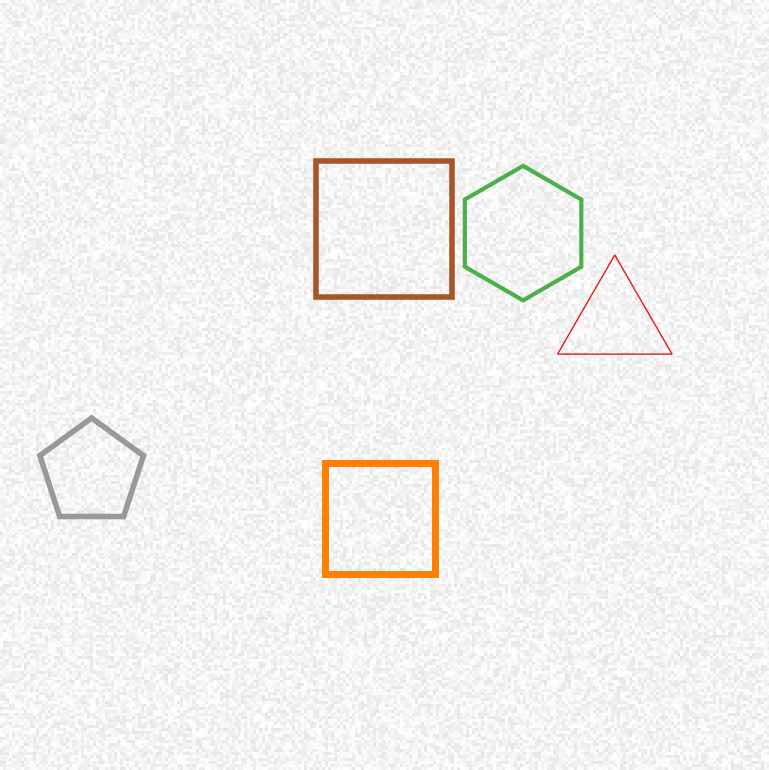[{"shape": "triangle", "thickness": 0.5, "radius": 0.43, "center": [0.798, 0.583]}, {"shape": "hexagon", "thickness": 1.5, "radius": 0.44, "center": [0.679, 0.697]}, {"shape": "square", "thickness": 2.5, "radius": 0.36, "center": [0.494, 0.326]}, {"shape": "square", "thickness": 2, "radius": 0.44, "center": [0.498, 0.703]}, {"shape": "pentagon", "thickness": 2, "radius": 0.35, "center": [0.119, 0.386]}]